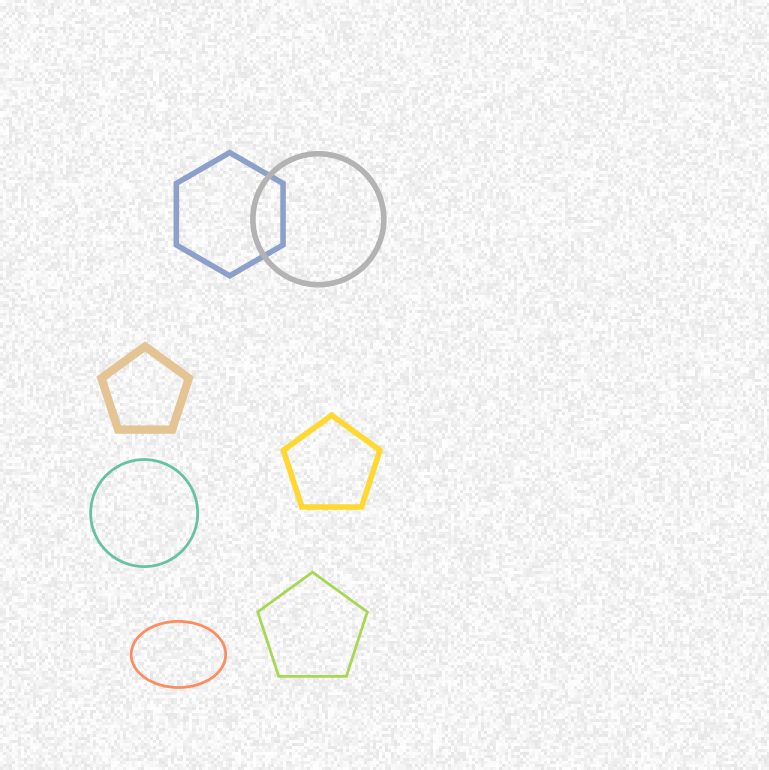[{"shape": "circle", "thickness": 1, "radius": 0.35, "center": [0.187, 0.334]}, {"shape": "oval", "thickness": 1, "radius": 0.31, "center": [0.232, 0.15]}, {"shape": "hexagon", "thickness": 2, "radius": 0.4, "center": [0.298, 0.722]}, {"shape": "pentagon", "thickness": 1, "radius": 0.37, "center": [0.406, 0.182]}, {"shape": "pentagon", "thickness": 2, "radius": 0.33, "center": [0.431, 0.395]}, {"shape": "pentagon", "thickness": 3, "radius": 0.3, "center": [0.189, 0.49]}, {"shape": "circle", "thickness": 2, "radius": 0.43, "center": [0.413, 0.715]}]